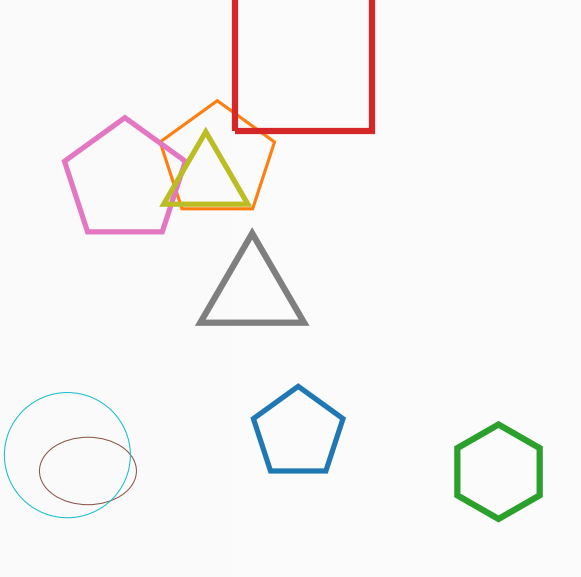[{"shape": "pentagon", "thickness": 2.5, "radius": 0.41, "center": [0.513, 0.249]}, {"shape": "pentagon", "thickness": 1.5, "radius": 0.52, "center": [0.374, 0.721]}, {"shape": "hexagon", "thickness": 3, "radius": 0.41, "center": [0.858, 0.182]}, {"shape": "square", "thickness": 3, "radius": 0.59, "center": [0.522, 0.89]}, {"shape": "oval", "thickness": 0.5, "radius": 0.42, "center": [0.151, 0.184]}, {"shape": "pentagon", "thickness": 2.5, "radius": 0.55, "center": [0.215, 0.686]}, {"shape": "triangle", "thickness": 3, "radius": 0.52, "center": [0.434, 0.492]}, {"shape": "triangle", "thickness": 2.5, "radius": 0.42, "center": [0.354, 0.687]}, {"shape": "circle", "thickness": 0.5, "radius": 0.54, "center": [0.116, 0.211]}]